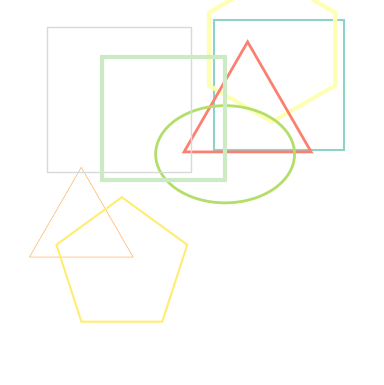[{"shape": "square", "thickness": 1.5, "radius": 0.85, "center": [0.725, 0.779]}, {"shape": "hexagon", "thickness": 3, "radius": 0.95, "center": [0.707, 0.873]}, {"shape": "triangle", "thickness": 2, "radius": 0.95, "center": [0.643, 0.701]}, {"shape": "triangle", "thickness": 0.5, "radius": 0.78, "center": [0.211, 0.41]}, {"shape": "oval", "thickness": 2, "radius": 0.9, "center": [0.585, 0.599]}, {"shape": "square", "thickness": 1, "radius": 0.94, "center": [0.309, 0.742]}, {"shape": "square", "thickness": 3, "radius": 0.79, "center": [0.425, 0.692]}, {"shape": "pentagon", "thickness": 1.5, "radius": 0.89, "center": [0.316, 0.309]}]